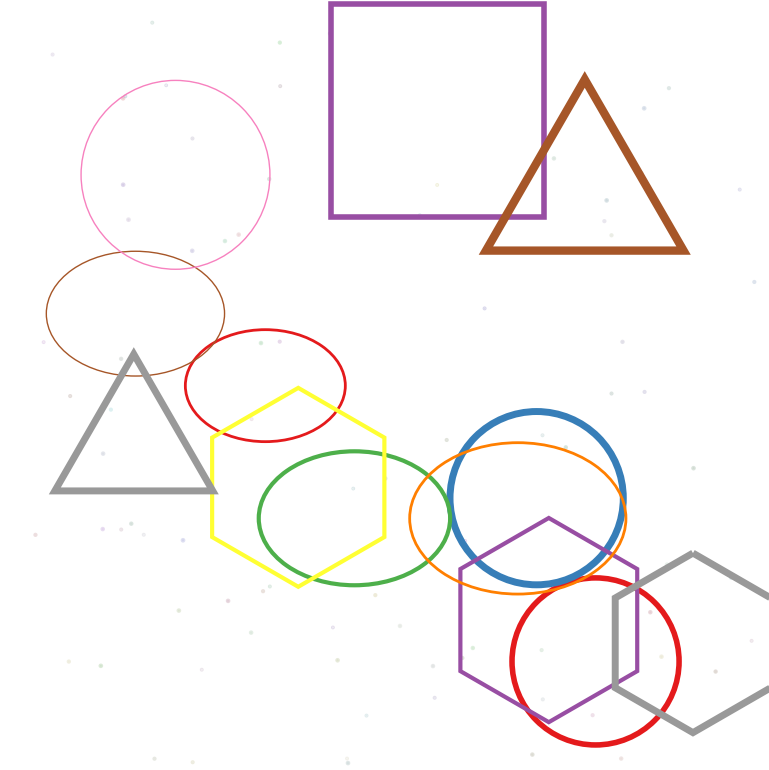[{"shape": "circle", "thickness": 2, "radius": 0.54, "center": [0.773, 0.141]}, {"shape": "oval", "thickness": 1, "radius": 0.52, "center": [0.345, 0.499]}, {"shape": "circle", "thickness": 2.5, "radius": 0.56, "center": [0.697, 0.353]}, {"shape": "oval", "thickness": 1.5, "radius": 0.62, "center": [0.46, 0.327]}, {"shape": "hexagon", "thickness": 1.5, "radius": 0.66, "center": [0.713, 0.195]}, {"shape": "square", "thickness": 2, "radius": 0.69, "center": [0.568, 0.856]}, {"shape": "oval", "thickness": 1, "radius": 0.7, "center": [0.672, 0.327]}, {"shape": "hexagon", "thickness": 1.5, "radius": 0.65, "center": [0.387, 0.367]}, {"shape": "oval", "thickness": 0.5, "radius": 0.58, "center": [0.176, 0.593]}, {"shape": "triangle", "thickness": 3, "radius": 0.74, "center": [0.759, 0.749]}, {"shape": "circle", "thickness": 0.5, "radius": 0.61, "center": [0.228, 0.773]}, {"shape": "triangle", "thickness": 2.5, "radius": 0.59, "center": [0.174, 0.422]}, {"shape": "hexagon", "thickness": 2.5, "radius": 0.58, "center": [0.9, 0.165]}]